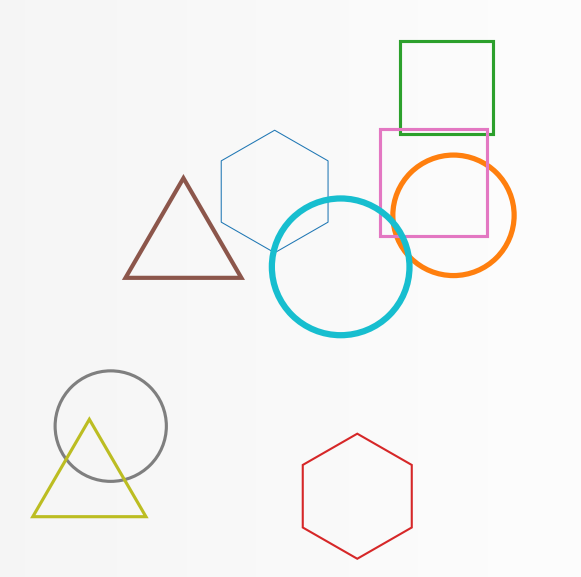[{"shape": "hexagon", "thickness": 0.5, "radius": 0.53, "center": [0.473, 0.668]}, {"shape": "circle", "thickness": 2.5, "radius": 0.52, "center": [0.78, 0.626]}, {"shape": "square", "thickness": 1.5, "radius": 0.4, "center": [0.768, 0.847]}, {"shape": "hexagon", "thickness": 1, "radius": 0.54, "center": [0.615, 0.14]}, {"shape": "triangle", "thickness": 2, "radius": 0.58, "center": [0.316, 0.576]}, {"shape": "square", "thickness": 1.5, "radius": 0.46, "center": [0.746, 0.684]}, {"shape": "circle", "thickness": 1.5, "radius": 0.48, "center": [0.191, 0.261]}, {"shape": "triangle", "thickness": 1.5, "radius": 0.56, "center": [0.154, 0.161]}, {"shape": "circle", "thickness": 3, "radius": 0.59, "center": [0.586, 0.537]}]